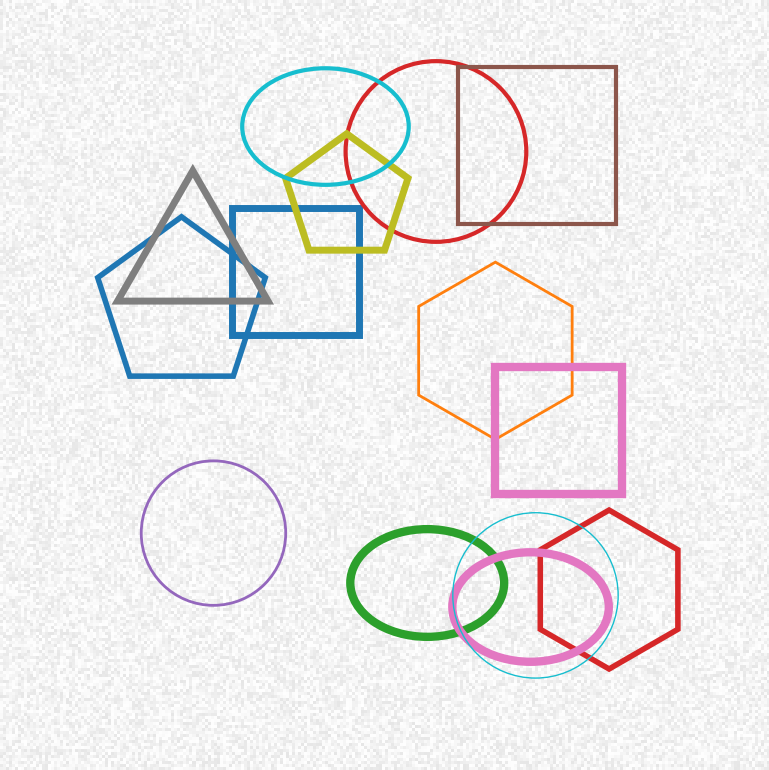[{"shape": "square", "thickness": 2.5, "radius": 0.41, "center": [0.384, 0.647]}, {"shape": "pentagon", "thickness": 2, "radius": 0.57, "center": [0.236, 0.604]}, {"shape": "hexagon", "thickness": 1, "radius": 0.58, "center": [0.643, 0.544]}, {"shape": "oval", "thickness": 3, "radius": 0.5, "center": [0.555, 0.243]}, {"shape": "circle", "thickness": 1.5, "radius": 0.59, "center": [0.566, 0.803]}, {"shape": "hexagon", "thickness": 2, "radius": 0.52, "center": [0.791, 0.234]}, {"shape": "circle", "thickness": 1, "radius": 0.47, "center": [0.277, 0.308]}, {"shape": "square", "thickness": 1.5, "radius": 0.51, "center": [0.697, 0.811]}, {"shape": "oval", "thickness": 3, "radius": 0.51, "center": [0.689, 0.212]}, {"shape": "square", "thickness": 3, "radius": 0.41, "center": [0.725, 0.441]}, {"shape": "triangle", "thickness": 2.5, "radius": 0.56, "center": [0.25, 0.665]}, {"shape": "pentagon", "thickness": 2.5, "radius": 0.42, "center": [0.45, 0.743]}, {"shape": "circle", "thickness": 0.5, "radius": 0.54, "center": [0.695, 0.227]}, {"shape": "oval", "thickness": 1.5, "radius": 0.54, "center": [0.423, 0.836]}]